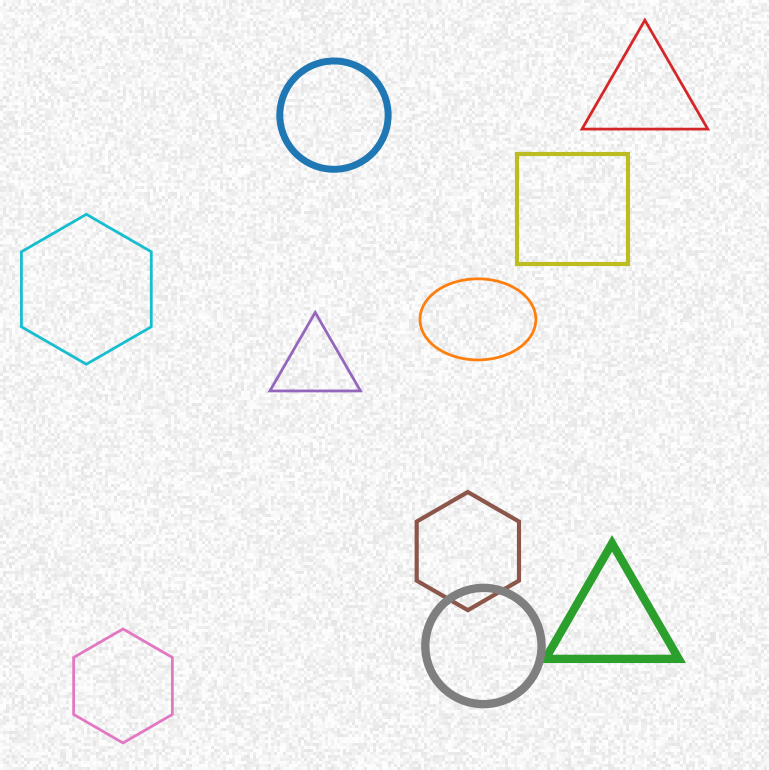[{"shape": "circle", "thickness": 2.5, "radius": 0.35, "center": [0.434, 0.85]}, {"shape": "oval", "thickness": 1, "radius": 0.38, "center": [0.621, 0.585]}, {"shape": "triangle", "thickness": 3, "radius": 0.5, "center": [0.795, 0.194]}, {"shape": "triangle", "thickness": 1, "radius": 0.47, "center": [0.838, 0.88]}, {"shape": "triangle", "thickness": 1, "radius": 0.34, "center": [0.409, 0.526]}, {"shape": "hexagon", "thickness": 1.5, "radius": 0.38, "center": [0.608, 0.284]}, {"shape": "hexagon", "thickness": 1, "radius": 0.37, "center": [0.16, 0.109]}, {"shape": "circle", "thickness": 3, "radius": 0.38, "center": [0.628, 0.161]}, {"shape": "square", "thickness": 1.5, "radius": 0.36, "center": [0.744, 0.729]}, {"shape": "hexagon", "thickness": 1, "radius": 0.49, "center": [0.112, 0.624]}]